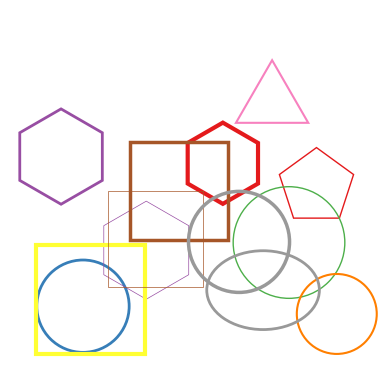[{"shape": "hexagon", "thickness": 3, "radius": 0.53, "center": [0.579, 0.576]}, {"shape": "pentagon", "thickness": 1, "radius": 0.51, "center": [0.822, 0.515]}, {"shape": "circle", "thickness": 2, "radius": 0.6, "center": [0.216, 0.205]}, {"shape": "circle", "thickness": 1, "radius": 0.72, "center": [0.751, 0.37]}, {"shape": "hexagon", "thickness": 2, "radius": 0.62, "center": [0.159, 0.593]}, {"shape": "hexagon", "thickness": 0.5, "radius": 0.64, "center": [0.38, 0.35]}, {"shape": "circle", "thickness": 1.5, "radius": 0.52, "center": [0.875, 0.185]}, {"shape": "square", "thickness": 3, "radius": 0.71, "center": [0.235, 0.222]}, {"shape": "square", "thickness": 2.5, "radius": 0.64, "center": [0.464, 0.503]}, {"shape": "square", "thickness": 0.5, "radius": 0.62, "center": [0.404, 0.379]}, {"shape": "triangle", "thickness": 1.5, "radius": 0.54, "center": [0.707, 0.735]}, {"shape": "circle", "thickness": 2.5, "radius": 0.66, "center": [0.621, 0.372]}, {"shape": "oval", "thickness": 2, "radius": 0.73, "center": [0.683, 0.246]}]